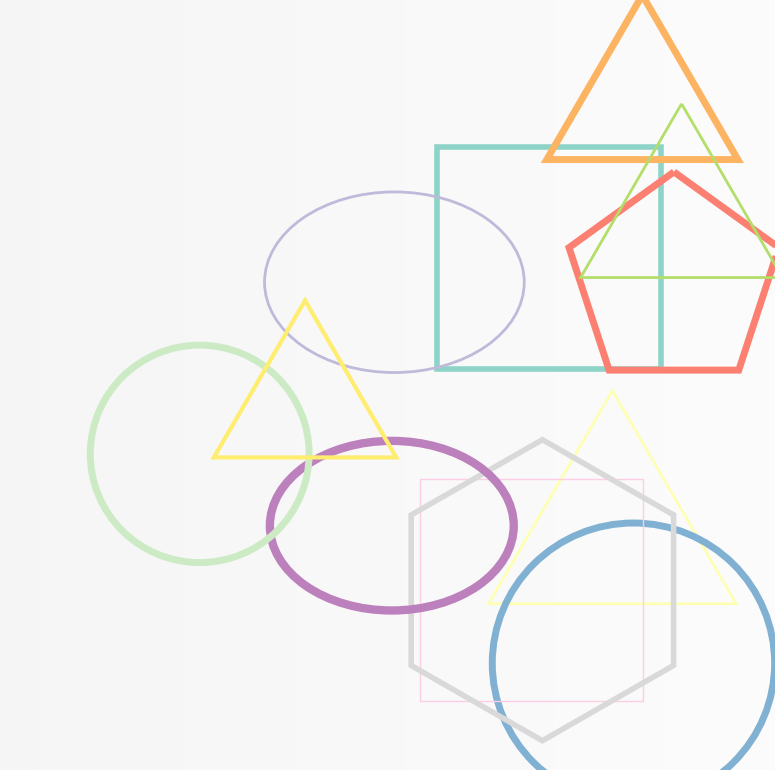[{"shape": "square", "thickness": 2, "radius": 0.72, "center": [0.708, 0.665]}, {"shape": "triangle", "thickness": 1, "radius": 0.92, "center": [0.79, 0.308]}, {"shape": "oval", "thickness": 1, "radius": 0.84, "center": [0.509, 0.633]}, {"shape": "pentagon", "thickness": 2.5, "radius": 0.71, "center": [0.87, 0.634]}, {"shape": "circle", "thickness": 2.5, "radius": 0.91, "center": [0.817, 0.139]}, {"shape": "triangle", "thickness": 2.5, "radius": 0.71, "center": [0.829, 0.864]}, {"shape": "triangle", "thickness": 1, "radius": 0.75, "center": [0.879, 0.715]}, {"shape": "square", "thickness": 0.5, "radius": 0.72, "center": [0.685, 0.233]}, {"shape": "hexagon", "thickness": 2, "radius": 0.98, "center": [0.7, 0.234]}, {"shape": "oval", "thickness": 3, "radius": 0.79, "center": [0.506, 0.317]}, {"shape": "circle", "thickness": 2.5, "radius": 0.71, "center": [0.258, 0.411]}, {"shape": "triangle", "thickness": 1.5, "radius": 0.68, "center": [0.394, 0.474]}]